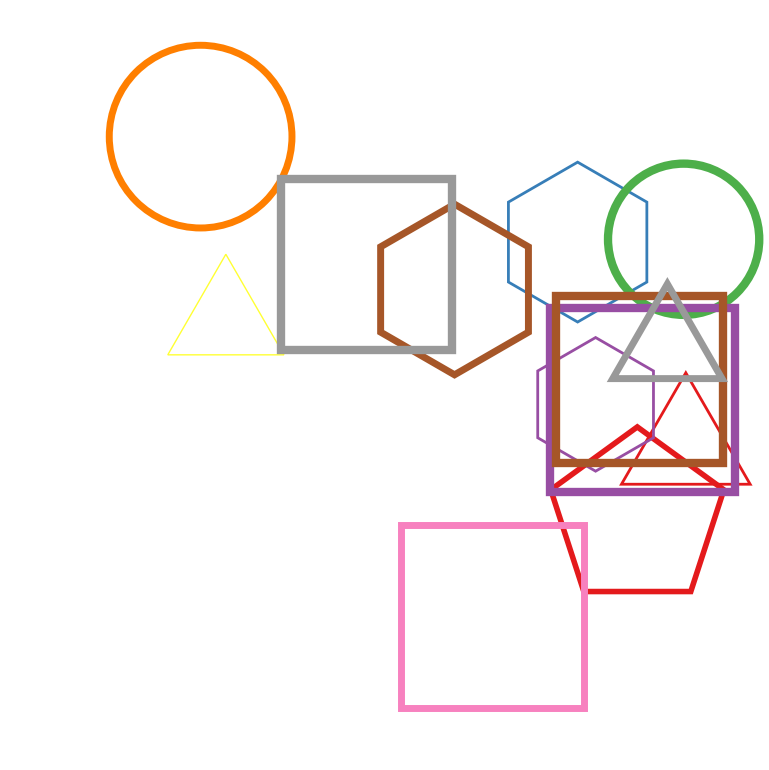[{"shape": "triangle", "thickness": 1, "radius": 0.48, "center": [0.891, 0.419]}, {"shape": "pentagon", "thickness": 2, "radius": 0.59, "center": [0.828, 0.327]}, {"shape": "hexagon", "thickness": 1, "radius": 0.52, "center": [0.75, 0.686]}, {"shape": "circle", "thickness": 3, "radius": 0.49, "center": [0.888, 0.689]}, {"shape": "hexagon", "thickness": 1, "radius": 0.43, "center": [0.774, 0.475]}, {"shape": "square", "thickness": 3, "radius": 0.6, "center": [0.834, 0.481]}, {"shape": "circle", "thickness": 2.5, "radius": 0.59, "center": [0.261, 0.823]}, {"shape": "triangle", "thickness": 0.5, "radius": 0.44, "center": [0.293, 0.583]}, {"shape": "hexagon", "thickness": 2.5, "radius": 0.55, "center": [0.59, 0.624]}, {"shape": "square", "thickness": 3, "radius": 0.54, "center": [0.83, 0.507]}, {"shape": "square", "thickness": 2.5, "radius": 0.59, "center": [0.64, 0.199]}, {"shape": "square", "thickness": 3, "radius": 0.56, "center": [0.476, 0.656]}, {"shape": "triangle", "thickness": 2.5, "radius": 0.41, "center": [0.867, 0.549]}]